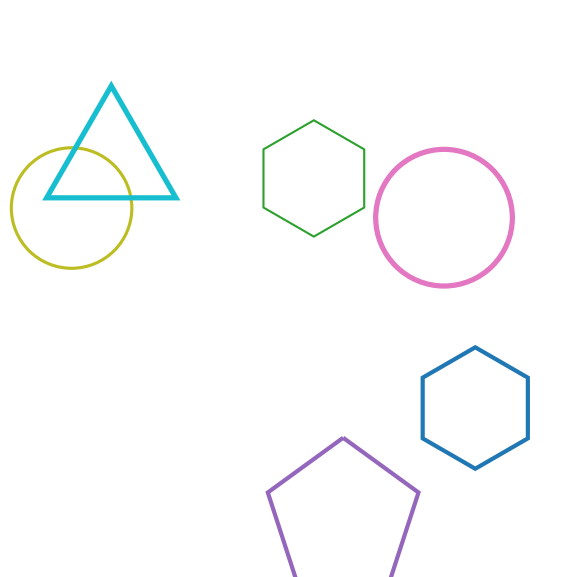[{"shape": "hexagon", "thickness": 2, "radius": 0.53, "center": [0.823, 0.293]}, {"shape": "hexagon", "thickness": 1, "radius": 0.5, "center": [0.543, 0.69]}, {"shape": "pentagon", "thickness": 2, "radius": 0.69, "center": [0.594, 0.104]}, {"shape": "circle", "thickness": 2.5, "radius": 0.59, "center": [0.769, 0.622]}, {"shape": "circle", "thickness": 1.5, "radius": 0.52, "center": [0.124, 0.639]}, {"shape": "triangle", "thickness": 2.5, "radius": 0.65, "center": [0.193, 0.721]}]